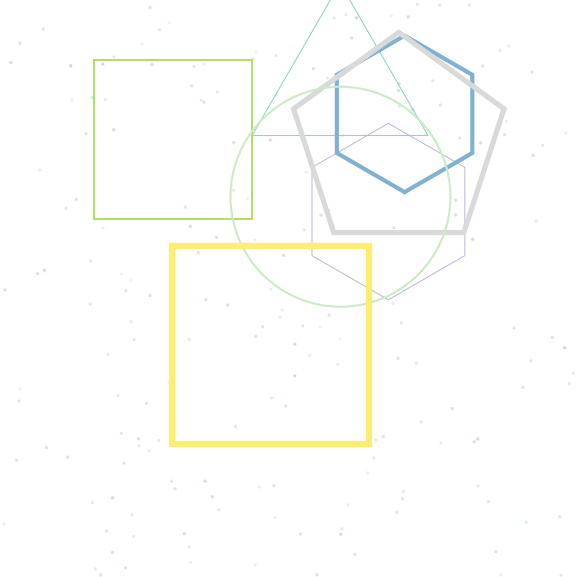[{"shape": "triangle", "thickness": 0.5, "radius": 0.88, "center": [0.589, 0.852]}, {"shape": "hexagon", "thickness": 0.5, "radius": 0.76, "center": [0.673, 0.633]}, {"shape": "hexagon", "thickness": 2, "radius": 0.68, "center": [0.701, 0.802]}, {"shape": "square", "thickness": 1, "radius": 0.69, "center": [0.299, 0.758]}, {"shape": "pentagon", "thickness": 2.5, "radius": 0.96, "center": [0.691, 0.751]}, {"shape": "circle", "thickness": 1, "radius": 0.95, "center": [0.59, 0.658]}, {"shape": "square", "thickness": 3, "radius": 0.86, "center": [0.468, 0.402]}]